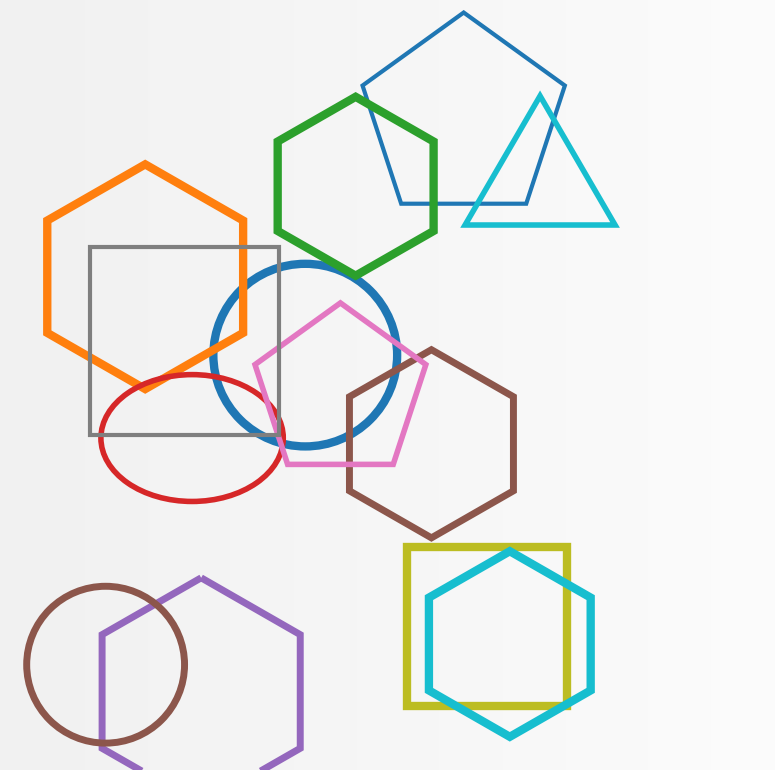[{"shape": "pentagon", "thickness": 1.5, "radius": 0.69, "center": [0.598, 0.846]}, {"shape": "circle", "thickness": 3, "radius": 0.59, "center": [0.394, 0.539]}, {"shape": "hexagon", "thickness": 3, "radius": 0.73, "center": [0.187, 0.641]}, {"shape": "hexagon", "thickness": 3, "radius": 0.58, "center": [0.459, 0.758]}, {"shape": "oval", "thickness": 2, "radius": 0.59, "center": [0.248, 0.431]}, {"shape": "hexagon", "thickness": 2.5, "radius": 0.74, "center": [0.26, 0.102]}, {"shape": "circle", "thickness": 2.5, "radius": 0.51, "center": [0.136, 0.137]}, {"shape": "hexagon", "thickness": 2.5, "radius": 0.61, "center": [0.557, 0.424]}, {"shape": "pentagon", "thickness": 2, "radius": 0.58, "center": [0.439, 0.491]}, {"shape": "square", "thickness": 1.5, "radius": 0.61, "center": [0.238, 0.557]}, {"shape": "square", "thickness": 3, "radius": 0.51, "center": [0.628, 0.186]}, {"shape": "triangle", "thickness": 2, "radius": 0.56, "center": [0.697, 0.764]}, {"shape": "hexagon", "thickness": 3, "radius": 0.6, "center": [0.658, 0.164]}]